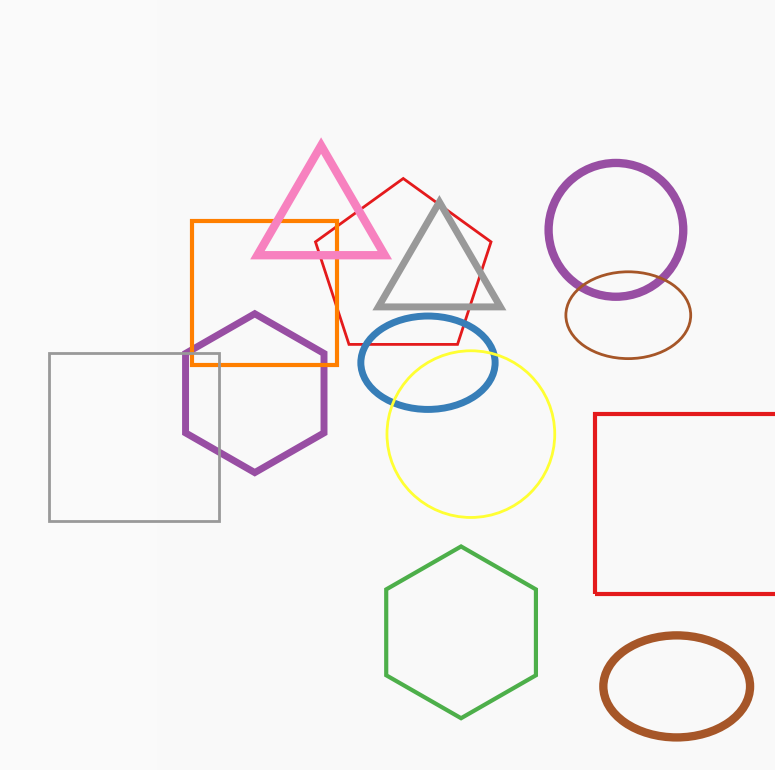[{"shape": "pentagon", "thickness": 1, "radius": 0.6, "center": [0.52, 0.649]}, {"shape": "square", "thickness": 1.5, "radius": 0.58, "center": [0.885, 0.345]}, {"shape": "oval", "thickness": 2.5, "radius": 0.43, "center": [0.552, 0.529]}, {"shape": "hexagon", "thickness": 1.5, "radius": 0.56, "center": [0.595, 0.179]}, {"shape": "circle", "thickness": 3, "radius": 0.43, "center": [0.795, 0.701]}, {"shape": "hexagon", "thickness": 2.5, "radius": 0.52, "center": [0.329, 0.489]}, {"shape": "square", "thickness": 1.5, "radius": 0.47, "center": [0.341, 0.619]}, {"shape": "circle", "thickness": 1, "radius": 0.54, "center": [0.608, 0.436]}, {"shape": "oval", "thickness": 3, "radius": 0.47, "center": [0.873, 0.109]}, {"shape": "oval", "thickness": 1, "radius": 0.4, "center": [0.811, 0.591]}, {"shape": "triangle", "thickness": 3, "radius": 0.47, "center": [0.414, 0.716]}, {"shape": "triangle", "thickness": 2.5, "radius": 0.45, "center": [0.567, 0.647]}, {"shape": "square", "thickness": 1, "radius": 0.55, "center": [0.173, 0.432]}]